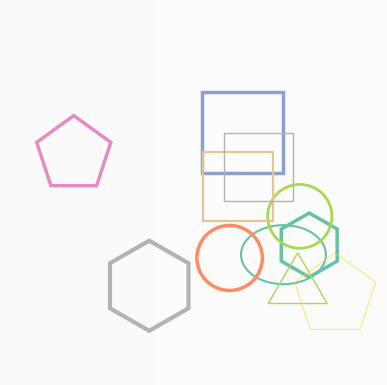[{"shape": "oval", "thickness": 1.5, "radius": 0.55, "center": [0.731, 0.339]}, {"shape": "hexagon", "thickness": 2.5, "radius": 0.42, "center": [0.798, 0.363]}, {"shape": "circle", "thickness": 2.5, "radius": 0.42, "center": [0.593, 0.33]}, {"shape": "square", "thickness": 2.5, "radius": 0.52, "center": [0.626, 0.656]}, {"shape": "pentagon", "thickness": 2.5, "radius": 0.5, "center": [0.19, 0.599]}, {"shape": "triangle", "thickness": 1, "radius": 0.44, "center": [0.768, 0.256]}, {"shape": "circle", "thickness": 2, "radius": 0.41, "center": [0.774, 0.438]}, {"shape": "pentagon", "thickness": 0.5, "radius": 0.55, "center": [0.865, 0.233]}, {"shape": "square", "thickness": 1.5, "radius": 0.45, "center": [0.614, 0.515]}, {"shape": "hexagon", "thickness": 3, "radius": 0.59, "center": [0.385, 0.258]}, {"shape": "square", "thickness": 1, "radius": 0.45, "center": [0.667, 0.566]}]